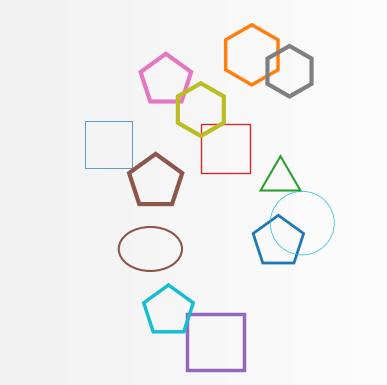[{"shape": "pentagon", "thickness": 2, "radius": 0.34, "center": [0.718, 0.372]}, {"shape": "square", "thickness": 0.5, "radius": 0.3, "center": [0.28, 0.624]}, {"shape": "hexagon", "thickness": 2.5, "radius": 0.39, "center": [0.65, 0.858]}, {"shape": "triangle", "thickness": 1.5, "radius": 0.3, "center": [0.724, 0.535]}, {"shape": "square", "thickness": 1, "radius": 0.32, "center": [0.582, 0.613]}, {"shape": "square", "thickness": 2.5, "radius": 0.37, "center": [0.556, 0.112]}, {"shape": "oval", "thickness": 1.5, "radius": 0.41, "center": [0.388, 0.353]}, {"shape": "pentagon", "thickness": 3, "radius": 0.36, "center": [0.402, 0.528]}, {"shape": "pentagon", "thickness": 3, "radius": 0.34, "center": [0.428, 0.792]}, {"shape": "hexagon", "thickness": 3, "radius": 0.33, "center": [0.747, 0.815]}, {"shape": "hexagon", "thickness": 3, "radius": 0.34, "center": [0.518, 0.715]}, {"shape": "circle", "thickness": 0.5, "radius": 0.41, "center": [0.78, 0.421]}, {"shape": "pentagon", "thickness": 2.5, "radius": 0.34, "center": [0.435, 0.193]}]